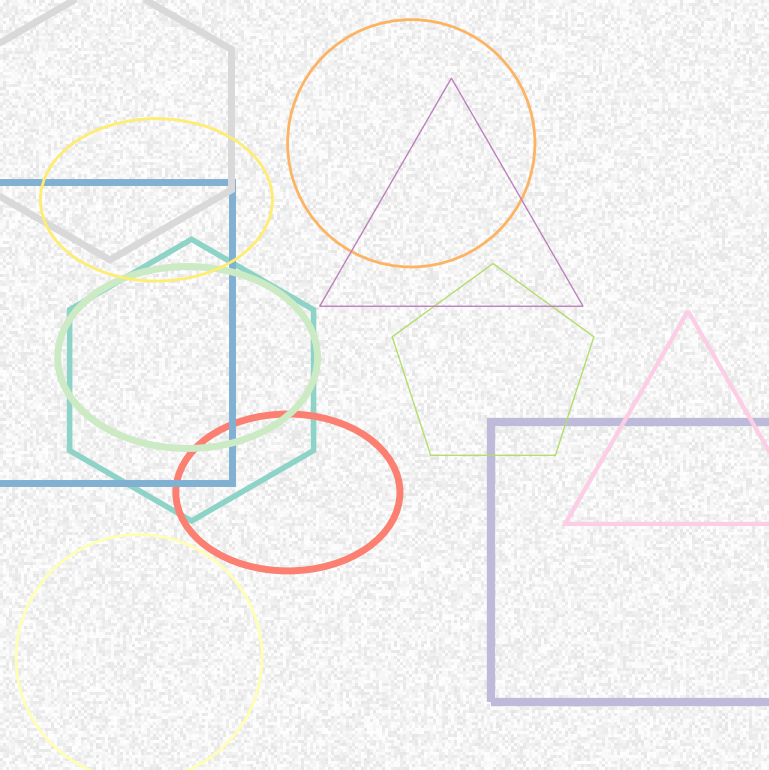[{"shape": "hexagon", "thickness": 2, "radius": 0.91, "center": [0.249, 0.506]}, {"shape": "circle", "thickness": 1, "radius": 0.8, "center": [0.181, 0.146]}, {"shape": "square", "thickness": 3, "radius": 0.91, "center": [0.819, 0.27]}, {"shape": "oval", "thickness": 2.5, "radius": 0.73, "center": [0.374, 0.36]}, {"shape": "square", "thickness": 2.5, "radius": 0.98, "center": [0.107, 0.568]}, {"shape": "circle", "thickness": 1, "radius": 0.8, "center": [0.534, 0.814]}, {"shape": "pentagon", "thickness": 0.5, "radius": 0.69, "center": [0.64, 0.52]}, {"shape": "triangle", "thickness": 1.5, "radius": 0.92, "center": [0.894, 0.412]}, {"shape": "hexagon", "thickness": 2.5, "radius": 0.91, "center": [0.143, 0.845]}, {"shape": "triangle", "thickness": 0.5, "radius": 0.99, "center": [0.586, 0.701]}, {"shape": "oval", "thickness": 2.5, "radius": 0.84, "center": [0.244, 0.536]}, {"shape": "oval", "thickness": 1, "radius": 0.75, "center": [0.203, 0.74]}]